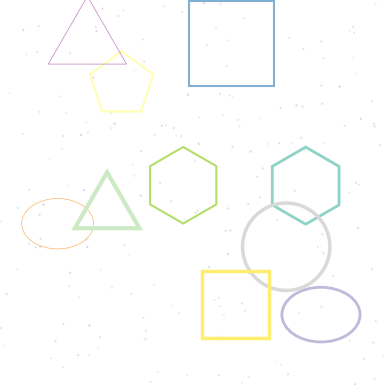[{"shape": "hexagon", "thickness": 2, "radius": 0.5, "center": [0.794, 0.518]}, {"shape": "pentagon", "thickness": 1.5, "radius": 0.43, "center": [0.316, 0.78]}, {"shape": "oval", "thickness": 2, "radius": 0.51, "center": [0.834, 0.183]}, {"shape": "square", "thickness": 1.5, "radius": 0.55, "center": [0.601, 0.887]}, {"shape": "oval", "thickness": 0.5, "radius": 0.47, "center": [0.15, 0.419]}, {"shape": "hexagon", "thickness": 1.5, "radius": 0.5, "center": [0.476, 0.519]}, {"shape": "circle", "thickness": 2.5, "radius": 0.57, "center": [0.743, 0.359]}, {"shape": "triangle", "thickness": 0.5, "radius": 0.59, "center": [0.227, 0.892]}, {"shape": "triangle", "thickness": 3, "radius": 0.48, "center": [0.278, 0.456]}, {"shape": "square", "thickness": 2.5, "radius": 0.44, "center": [0.612, 0.21]}]